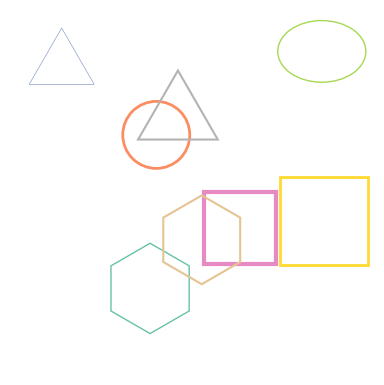[{"shape": "hexagon", "thickness": 1, "radius": 0.59, "center": [0.39, 0.251]}, {"shape": "circle", "thickness": 2, "radius": 0.44, "center": [0.406, 0.65]}, {"shape": "triangle", "thickness": 0.5, "radius": 0.49, "center": [0.16, 0.83]}, {"shape": "square", "thickness": 3, "radius": 0.47, "center": [0.623, 0.407]}, {"shape": "oval", "thickness": 1, "radius": 0.57, "center": [0.836, 0.866]}, {"shape": "square", "thickness": 2, "radius": 0.57, "center": [0.841, 0.425]}, {"shape": "hexagon", "thickness": 1.5, "radius": 0.58, "center": [0.524, 0.377]}, {"shape": "triangle", "thickness": 1.5, "radius": 0.6, "center": [0.462, 0.697]}]